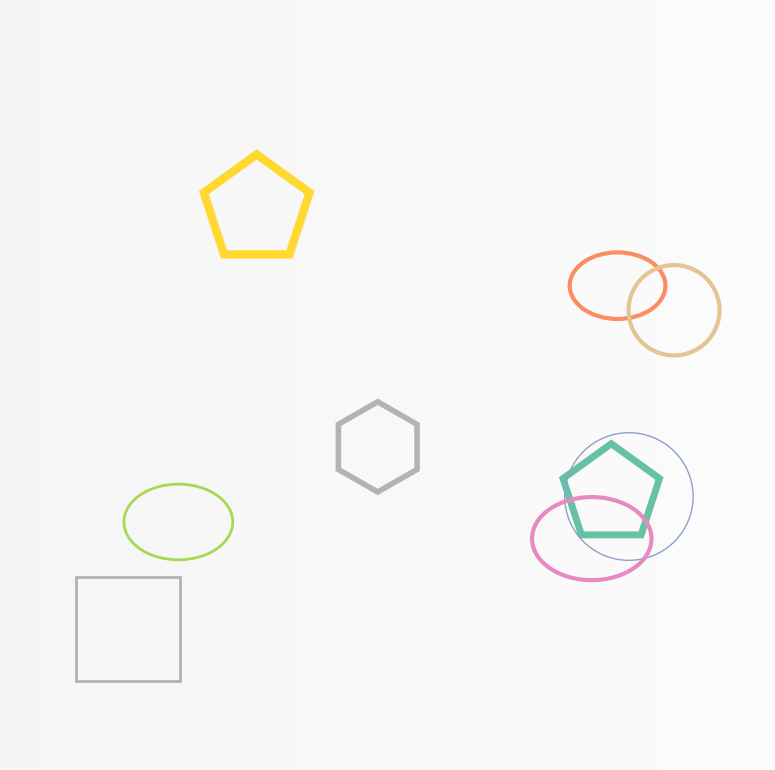[{"shape": "pentagon", "thickness": 2.5, "radius": 0.33, "center": [0.789, 0.358]}, {"shape": "oval", "thickness": 1.5, "radius": 0.31, "center": [0.797, 0.629]}, {"shape": "circle", "thickness": 0.5, "radius": 0.41, "center": [0.811, 0.355]}, {"shape": "oval", "thickness": 1.5, "radius": 0.39, "center": [0.764, 0.301]}, {"shape": "oval", "thickness": 1, "radius": 0.35, "center": [0.23, 0.322]}, {"shape": "pentagon", "thickness": 3, "radius": 0.36, "center": [0.331, 0.728]}, {"shape": "circle", "thickness": 1.5, "radius": 0.29, "center": [0.87, 0.597]}, {"shape": "hexagon", "thickness": 2, "radius": 0.29, "center": [0.487, 0.42]}, {"shape": "square", "thickness": 1, "radius": 0.34, "center": [0.165, 0.183]}]